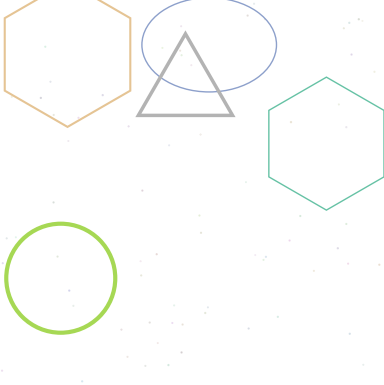[{"shape": "hexagon", "thickness": 1, "radius": 0.86, "center": [0.848, 0.627]}, {"shape": "oval", "thickness": 1, "radius": 0.87, "center": [0.543, 0.884]}, {"shape": "circle", "thickness": 3, "radius": 0.71, "center": [0.158, 0.277]}, {"shape": "hexagon", "thickness": 1.5, "radius": 0.94, "center": [0.175, 0.859]}, {"shape": "triangle", "thickness": 2.5, "radius": 0.71, "center": [0.482, 0.771]}]